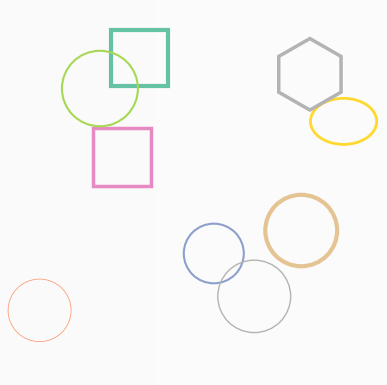[{"shape": "square", "thickness": 3, "radius": 0.37, "center": [0.36, 0.849]}, {"shape": "circle", "thickness": 0.5, "radius": 0.41, "center": [0.102, 0.194]}, {"shape": "circle", "thickness": 1.5, "radius": 0.39, "center": [0.552, 0.342]}, {"shape": "square", "thickness": 2.5, "radius": 0.38, "center": [0.315, 0.592]}, {"shape": "circle", "thickness": 1.5, "radius": 0.49, "center": [0.258, 0.77]}, {"shape": "oval", "thickness": 2, "radius": 0.43, "center": [0.887, 0.685]}, {"shape": "circle", "thickness": 3, "radius": 0.46, "center": [0.777, 0.401]}, {"shape": "circle", "thickness": 1, "radius": 0.47, "center": [0.656, 0.23]}, {"shape": "hexagon", "thickness": 2.5, "radius": 0.46, "center": [0.8, 0.807]}]